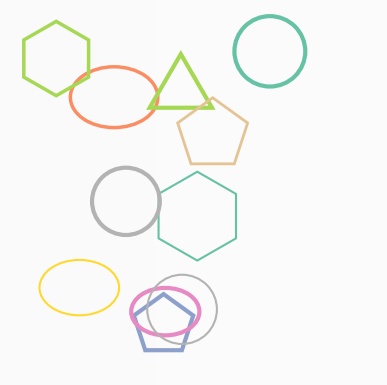[{"shape": "circle", "thickness": 3, "radius": 0.46, "center": [0.696, 0.867]}, {"shape": "hexagon", "thickness": 1.5, "radius": 0.58, "center": [0.509, 0.439]}, {"shape": "oval", "thickness": 2.5, "radius": 0.56, "center": [0.294, 0.748]}, {"shape": "pentagon", "thickness": 3, "radius": 0.4, "center": [0.422, 0.155]}, {"shape": "oval", "thickness": 3, "radius": 0.44, "center": [0.427, 0.191]}, {"shape": "triangle", "thickness": 3, "radius": 0.46, "center": [0.467, 0.767]}, {"shape": "hexagon", "thickness": 2.5, "radius": 0.48, "center": [0.145, 0.848]}, {"shape": "oval", "thickness": 1.5, "radius": 0.51, "center": [0.205, 0.253]}, {"shape": "pentagon", "thickness": 2, "radius": 0.47, "center": [0.549, 0.651]}, {"shape": "circle", "thickness": 3, "radius": 0.44, "center": [0.325, 0.477]}, {"shape": "circle", "thickness": 1.5, "radius": 0.45, "center": [0.47, 0.196]}]